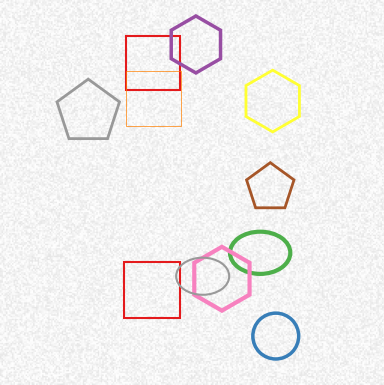[{"shape": "square", "thickness": 1.5, "radius": 0.35, "center": [0.397, 0.836]}, {"shape": "square", "thickness": 1.5, "radius": 0.36, "center": [0.394, 0.246]}, {"shape": "circle", "thickness": 2.5, "radius": 0.3, "center": [0.716, 0.127]}, {"shape": "oval", "thickness": 3, "radius": 0.39, "center": [0.676, 0.343]}, {"shape": "hexagon", "thickness": 2.5, "radius": 0.37, "center": [0.509, 0.885]}, {"shape": "square", "thickness": 0.5, "radius": 0.35, "center": [0.399, 0.744]}, {"shape": "hexagon", "thickness": 2, "radius": 0.4, "center": [0.708, 0.738]}, {"shape": "pentagon", "thickness": 2, "radius": 0.32, "center": [0.702, 0.513]}, {"shape": "hexagon", "thickness": 3, "radius": 0.41, "center": [0.576, 0.276]}, {"shape": "oval", "thickness": 1.5, "radius": 0.34, "center": [0.526, 0.283]}, {"shape": "pentagon", "thickness": 2, "radius": 0.43, "center": [0.229, 0.709]}]